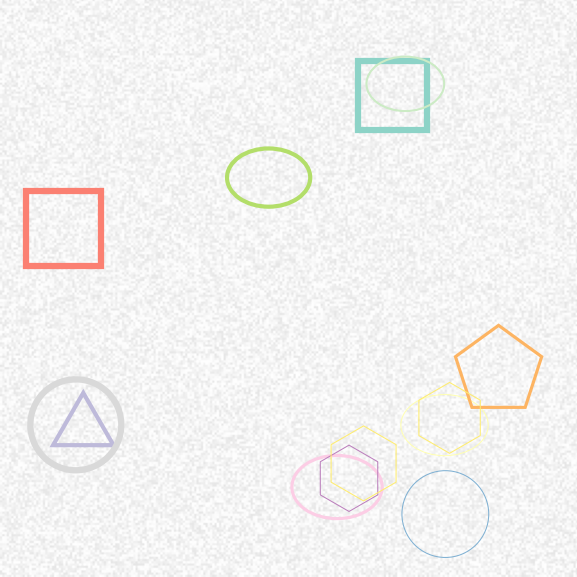[{"shape": "square", "thickness": 3, "radius": 0.3, "center": [0.68, 0.833]}, {"shape": "oval", "thickness": 0.5, "radius": 0.38, "center": [0.77, 0.263]}, {"shape": "triangle", "thickness": 2, "radius": 0.3, "center": [0.144, 0.258]}, {"shape": "square", "thickness": 3, "radius": 0.33, "center": [0.11, 0.603]}, {"shape": "circle", "thickness": 0.5, "radius": 0.38, "center": [0.771, 0.109]}, {"shape": "pentagon", "thickness": 1.5, "radius": 0.39, "center": [0.863, 0.357]}, {"shape": "oval", "thickness": 2, "radius": 0.36, "center": [0.465, 0.692]}, {"shape": "oval", "thickness": 1.5, "radius": 0.39, "center": [0.584, 0.156]}, {"shape": "circle", "thickness": 3, "radius": 0.39, "center": [0.131, 0.264]}, {"shape": "hexagon", "thickness": 0.5, "radius": 0.29, "center": [0.604, 0.171]}, {"shape": "oval", "thickness": 1, "radius": 0.34, "center": [0.702, 0.854]}, {"shape": "hexagon", "thickness": 0.5, "radius": 0.31, "center": [0.779, 0.276]}, {"shape": "hexagon", "thickness": 0.5, "radius": 0.32, "center": [0.63, 0.197]}]